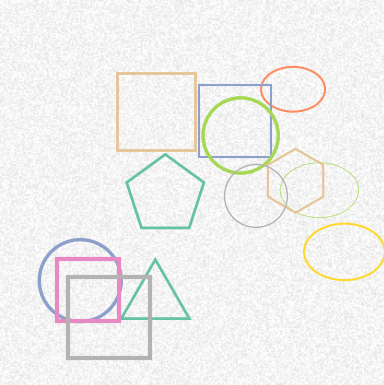[{"shape": "triangle", "thickness": 2, "radius": 0.51, "center": [0.403, 0.224]}, {"shape": "pentagon", "thickness": 2, "radius": 0.53, "center": [0.429, 0.493]}, {"shape": "oval", "thickness": 1.5, "radius": 0.42, "center": [0.761, 0.768]}, {"shape": "circle", "thickness": 2.5, "radius": 0.53, "center": [0.208, 0.271]}, {"shape": "square", "thickness": 1.5, "radius": 0.47, "center": [0.611, 0.686]}, {"shape": "square", "thickness": 3, "radius": 0.4, "center": [0.228, 0.246]}, {"shape": "circle", "thickness": 2.5, "radius": 0.49, "center": [0.625, 0.648]}, {"shape": "oval", "thickness": 0.5, "radius": 0.51, "center": [0.83, 0.506]}, {"shape": "oval", "thickness": 1.5, "radius": 0.52, "center": [0.895, 0.346]}, {"shape": "square", "thickness": 2, "radius": 0.5, "center": [0.405, 0.71]}, {"shape": "hexagon", "thickness": 1.5, "radius": 0.41, "center": [0.768, 0.53]}, {"shape": "circle", "thickness": 1, "radius": 0.41, "center": [0.665, 0.491]}, {"shape": "square", "thickness": 3, "radius": 0.53, "center": [0.283, 0.175]}]